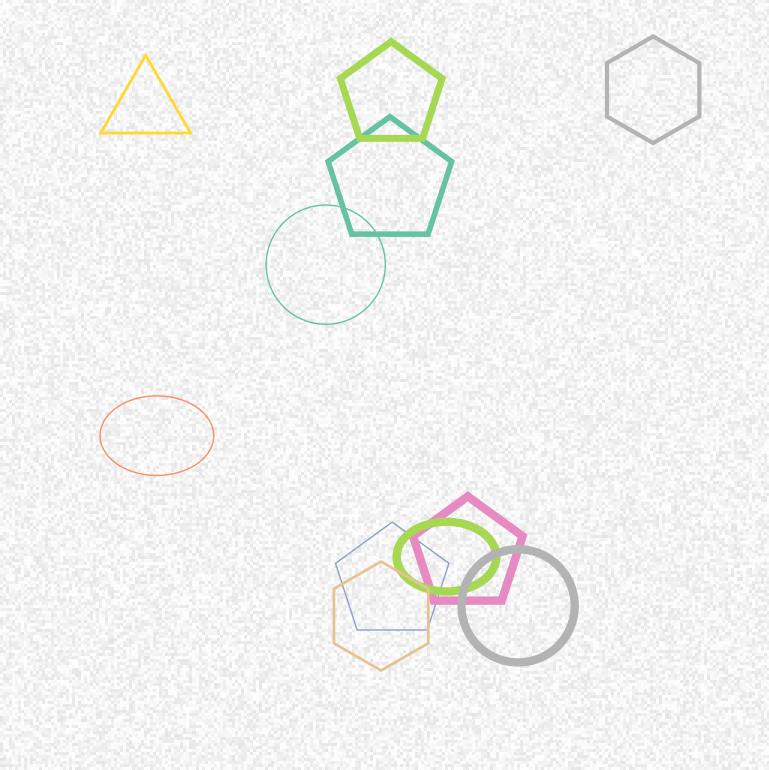[{"shape": "circle", "thickness": 0.5, "radius": 0.39, "center": [0.423, 0.656]}, {"shape": "pentagon", "thickness": 2, "radius": 0.42, "center": [0.506, 0.764]}, {"shape": "oval", "thickness": 0.5, "radius": 0.37, "center": [0.204, 0.434]}, {"shape": "pentagon", "thickness": 0.5, "radius": 0.39, "center": [0.509, 0.244]}, {"shape": "pentagon", "thickness": 3, "radius": 0.37, "center": [0.608, 0.281]}, {"shape": "pentagon", "thickness": 2.5, "radius": 0.35, "center": [0.508, 0.877]}, {"shape": "oval", "thickness": 3, "radius": 0.32, "center": [0.58, 0.277]}, {"shape": "triangle", "thickness": 1, "radius": 0.34, "center": [0.189, 0.861]}, {"shape": "hexagon", "thickness": 1, "radius": 0.35, "center": [0.495, 0.2]}, {"shape": "circle", "thickness": 3, "radius": 0.37, "center": [0.673, 0.213]}, {"shape": "hexagon", "thickness": 1.5, "radius": 0.35, "center": [0.848, 0.883]}]